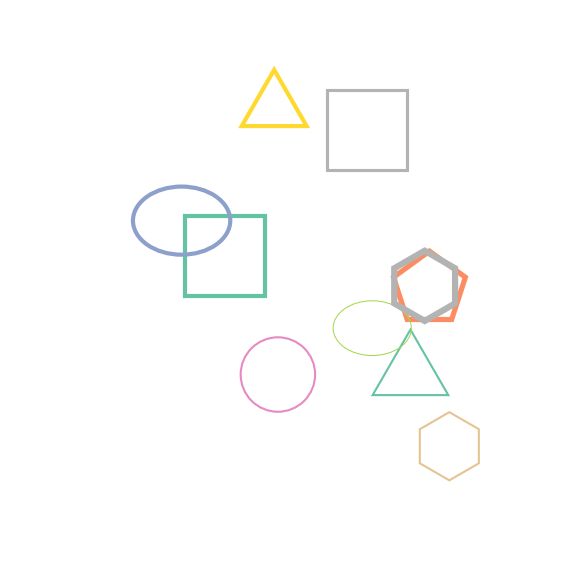[{"shape": "square", "thickness": 2, "radius": 0.34, "center": [0.39, 0.556]}, {"shape": "triangle", "thickness": 1, "radius": 0.38, "center": [0.711, 0.353]}, {"shape": "pentagon", "thickness": 2.5, "radius": 0.33, "center": [0.744, 0.499]}, {"shape": "oval", "thickness": 2, "radius": 0.42, "center": [0.314, 0.617]}, {"shape": "circle", "thickness": 1, "radius": 0.32, "center": [0.481, 0.351]}, {"shape": "oval", "thickness": 0.5, "radius": 0.34, "center": [0.645, 0.431]}, {"shape": "triangle", "thickness": 2, "radius": 0.32, "center": [0.475, 0.813]}, {"shape": "hexagon", "thickness": 1, "radius": 0.3, "center": [0.778, 0.226]}, {"shape": "hexagon", "thickness": 3, "radius": 0.3, "center": [0.735, 0.504]}, {"shape": "square", "thickness": 1.5, "radius": 0.35, "center": [0.635, 0.774]}]